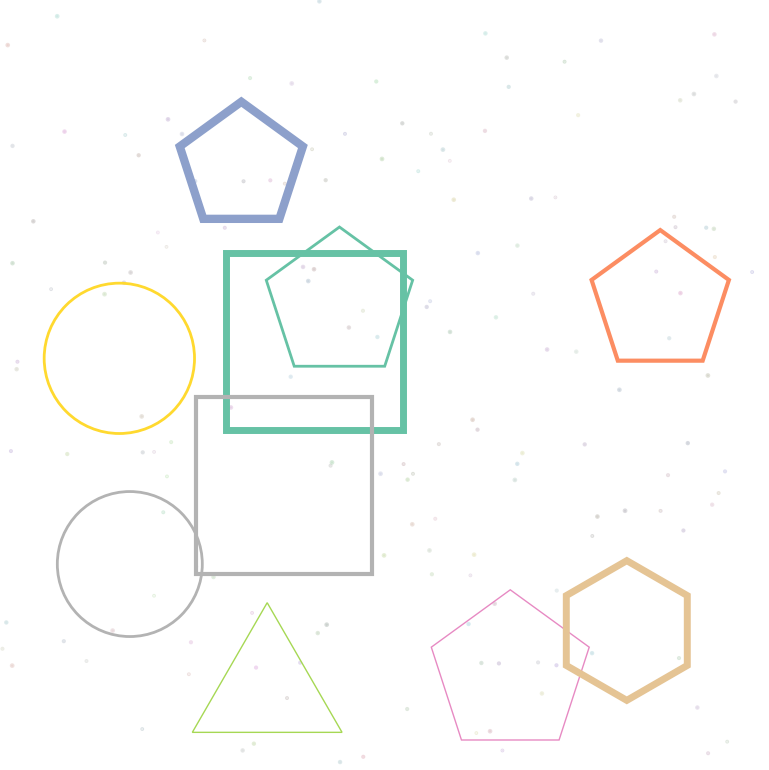[{"shape": "pentagon", "thickness": 1, "radius": 0.5, "center": [0.441, 0.605]}, {"shape": "square", "thickness": 2.5, "radius": 0.57, "center": [0.409, 0.557]}, {"shape": "pentagon", "thickness": 1.5, "radius": 0.47, "center": [0.857, 0.607]}, {"shape": "pentagon", "thickness": 3, "radius": 0.42, "center": [0.313, 0.784]}, {"shape": "pentagon", "thickness": 0.5, "radius": 0.54, "center": [0.663, 0.126]}, {"shape": "triangle", "thickness": 0.5, "radius": 0.56, "center": [0.347, 0.105]}, {"shape": "circle", "thickness": 1, "radius": 0.49, "center": [0.155, 0.535]}, {"shape": "hexagon", "thickness": 2.5, "radius": 0.45, "center": [0.814, 0.181]}, {"shape": "square", "thickness": 1.5, "radius": 0.57, "center": [0.369, 0.37]}, {"shape": "circle", "thickness": 1, "radius": 0.47, "center": [0.169, 0.267]}]